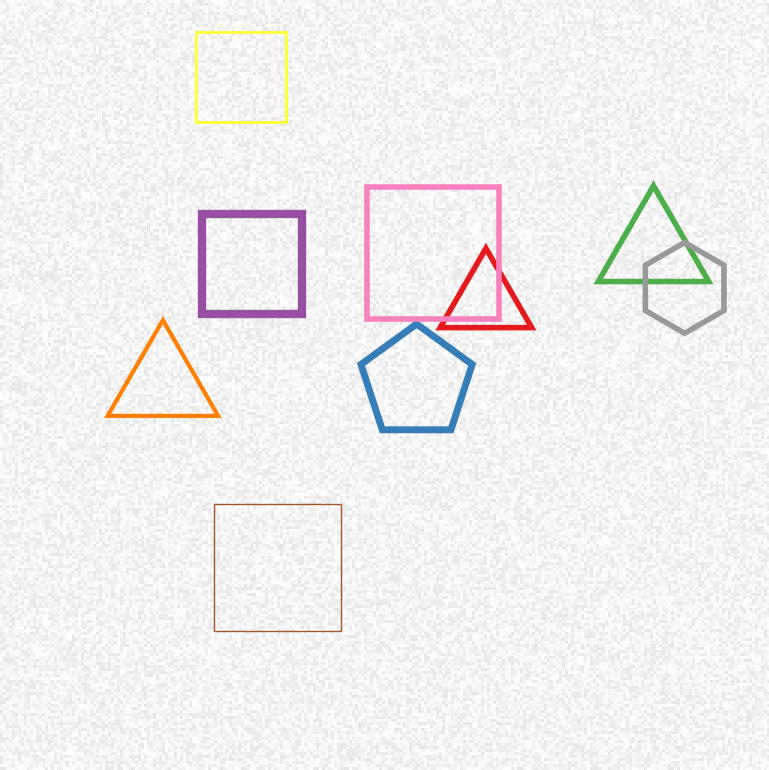[{"shape": "triangle", "thickness": 2, "radius": 0.34, "center": [0.631, 0.609]}, {"shape": "pentagon", "thickness": 2.5, "radius": 0.38, "center": [0.541, 0.503]}, {"shape": "triangle", "thickness": 2, "radius": 0.41, "center": [0.849, 0.676]}, {"shape": "square", "thickness": 3, "radius": 0.33, "center": [0.327, 0.657]}, {"shape": "triangle", "thickness": 1.5, "radius": 0.41, "center": [0.211, 0.501]}, {"shape": "square", "thickness": 1, "radius": 0.29, "center": [0.313, 0.899]}, {"shape": "square", "thickness": 0.5, "radius": 0.41, "center": [0.36, 0.263]}, {"shape": "square", "thickness": 2, "radius": 0.43, "center": [0.562, 0.671]}, {"shape": "hexagon", "thickness": 2, "radius": 0.29, "center": [0.889, 0.626]}]